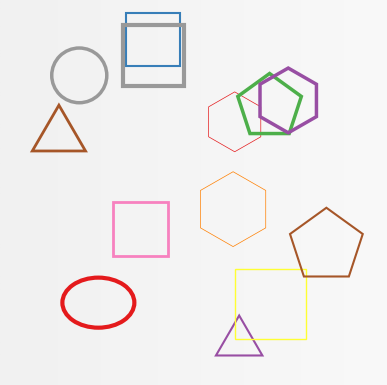[{"shape": "hexagon", "thickness": 0.5, "radius": 0.39, "center": [0.606, 0.684]}, {"shape": "oval", "thickness": 3, "radius": 0.46, "center": [0.254, 0.214]}, {"shape": "square", "thickness": 1.5, "radius": 0.35, "center": [0.395, 0.898]}, {"shape": "pentagon", "thickness": 2.5, "radius": 0.43, "center": [0.696, 0.723]}, {"shape": "hexagon", "thickness": 2.5, "radius": 0.42, "center": [0.744, 0.739]}, {"shape": "triangle", "thickness": 1.5, "radius": 0.35, "center": [0.617, 0.111]}, {"shape": "hexagon", "thickness": 0.5, "radius": 0.49, "center": [0.602, 0.457]}, {"shape": "square", "thickness": 1, "radius": 0.46, "center": [0.698, 0.21]}, {"shape": "triangle", "thickness": 2, "radius": 0.4, "center": [0.152, 0.647]}, {"shape": "pentagon", "thickness": 1.5, "radius": 0.49, "center": [0.842, 0.362]}, {"shape": "square", "thickness": 2, "radius": 0.35, "center": [0.363, 0.405]}, {"shape": "square", "thickness": 3, "radius": 0.39, "center": [0.396, 0.855]}, {"shape": "circle", "thickness": 2.5, "radius": 0.36, "center": [0.205, 0.804]}]